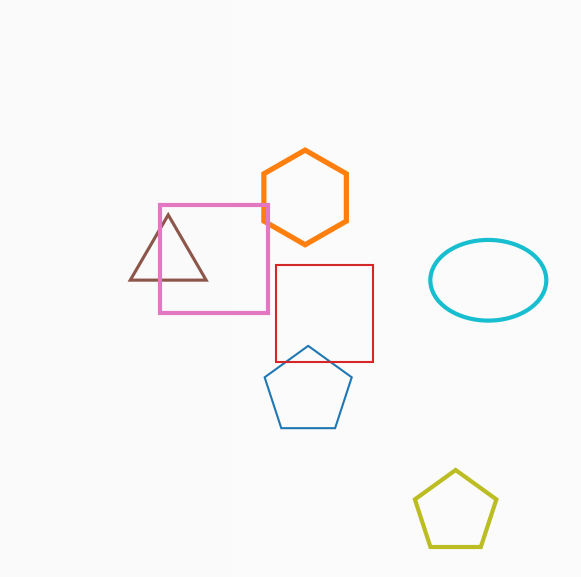[{"shape": "pentagon", "thickness": 1, "radius": 0.39, "center": [0.53, 0.321]}, {"shape": "hexagon", "thickness": 2.5, "radius": 0.41, "center": [0.525, 0.657]}, {"shape": "square", "thickness": 1, "radius": 0.42, "center": [0.558, 0.457]}, {"shape": "triangle", "thickness": 1.5, "radius": 0.38, "center": [0.289, 0.552]}, {"shape": "square", "thickness": 2, "radius": 0.47, "center": [0.368, 0.551]}, {"shape": "pentagon", "thickness": 2, "radius": 0.37, "center": [0.784, 0.112]}, {"shape": "oval", "thickness": 2, "radius": 0.5, "center": [0.84, 0.514]}]